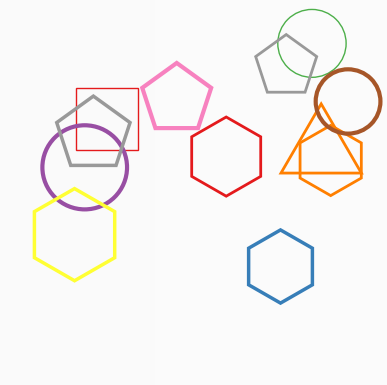[{"shape": "hexagon", "thickness": 2, "radius": 0.51, "center": [0.584, 0.593]}, {"shape": "square", "thickness": 1, "radius": 0.4, "center": [0.277, 0.691]}, {"shape": "hexagon", "thickness": 2.5, "radius": 0.48, "center": [0.724, 0.308]}, {"shape": "circle", "thickness": 1, "radius": 0.44, "center": [0.805, 0.887]}, {"shape": "circle", "thickness": 3, "radius": 0.55, "center": [0.219, 0.565]}, {"shape": "hexagon", "thickness": 2, "radius": 0.46, "center": [0.853, 0.583]}, {"shape": "triangle", "thickness": 2, "radius": 0.6, "center": [0.829, 0.61]}, {"shape": "hexagon", "thickness": 2.5, "radius": 0.6, "center": [0.192, 0.39]}, {"shape": "circle", "thickness": 3, "radius": 0.42, "center": [0.898, 0.736]}, {"shape": "pentagon", "thickness": 3, "radius": 0.47, "center": [0.456, 0.743]}, {"shape": "pentagon", "thickness": 2, "radius": 0.41, "center": [0.739, 0.827]}, {"shape": "pentagon", "thickness": 2.5, "radius": 0.5, "center": [0.241, 0.651]}]